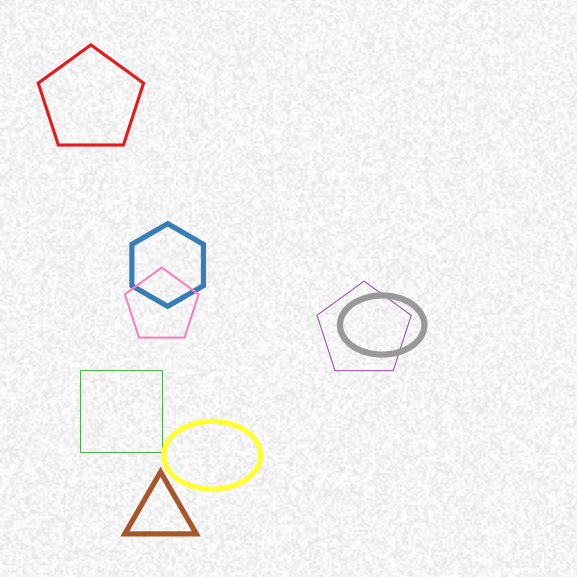[{"shape": "pentagon", "thickness": 1.5, "radius": 0.48, "center": [0.157, 0.826]}, {"shape": "hexagon", "thickness": 2.5, "radius": 0.36, "center": [0.29, 0.54]}, {"shape": "square", "thickness": 0.5, "radius": 0.35, "center": [0.209, 0.287]}, {"shape": "pentagon", "thickness": 0.5, "radius": 0.43, "center": [0.63, 0.427]}, {"shape": "oval", "thickness": 2.5, "radius": 0.42, "center": [0.368, 0.211]}, {"shape": "triangle", "thickness": 2.5, "radius": 0.36, "center": [0.278, 0.11]}, {"shape": "pentagon", "thickness": 1, "radius": 0.34, "center": [0.28, 0.469]}, {"shape": "oval", "thickness": 3, "radius": 0.37, "center": [0.662, 0.436]}]